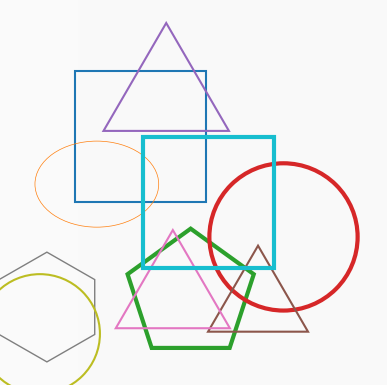[{"shape": "square", "thickness": 1.5, "radius": 0.85, "center": [0.362, 0.646]}, {"shape": "oval", "thickness": 0.5, "radius": 0.8, "center": [0.25, 0.522]}, {"shape": "pentagon", "thickness": 3, "radius": 0.86, "center": [0.492, 0.235]}, {"shape": "circle", "thickness": 3, "radius": 0.96, "center": [0.732, 0.385]}, {"shape": "triangle", "thickness": 1.5, "radius": 0.93, "center": [0.429, 0.753]}, {"shape": "triangle", "thickness": 1.5, "radius": 0.74, "center": [0.666, 0.213]}, {"shape": "triangle", "thickness": 1.5, "radius": 0.85, "center": [0.446, 0.232]}, {"shape": "hexagon", "thickness": 1, "radius": 0.71, "center": [0.121, 0.203]}, {"shape": "circle", "thickness": 1.5, "radius": 0.77, "center": [0.103, 0.133]}, {"shape": "square", "thickness": 3, "radius": 0.85, "center": [0.538, 0.474]}]